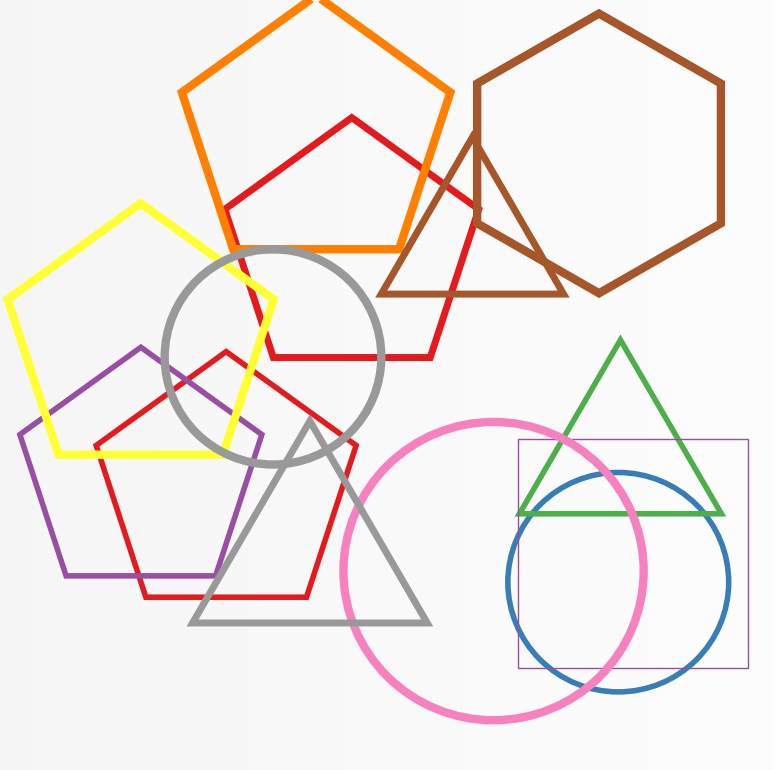[{"shape": "pentagon", "thickness": 2, "radius": 0.88, "center": [0.292, 0.367]}, {"shape": "pentagon", "thickness": 2.5, "radius": 0.86, "center": [0.454, 0.675]}, {"shape": "circle", "thickness": 2, "radius": 0.71, "center": [0.798, 0.244]}, {"shape": "triangle", "thickness": 2, "radius": 0.75, "center": [0.801, 0.408]}, {"shape": "pentagon", "thickness": 2, "radius": 0.82, "center": [0.182, 0.385]}, {"shape": "square", "thickness": 0.5, "radius": 0.74, "center": [0.817, 0.281]}, {"shape": "pentagon", "thickness": 3, "radius": 0.91, "center": [0.408, 0.824]}, {"shape": "pentagon", "thickness": 3, "radius": 0.9, "center": [0.182, 0.556]}, {"shape": "hexagon", "thickness": 3, "radius": 0.91, "center": [0.773, 0.801]}, {"shape": "triangle", "thickness": 2.5, "radius": 0.68, "center": [0.61, 0.686]}, {"shape": "circle", "thickness": 3, "radius": 0.97, "center": [0.637, 0.258]}, {"shape": "circle", "thickness": 3, "radius": 0.7, "center": [0.352, 0.536]}, {"shape": "triangle", "thickness": 2.5, "radius": 0.87, "center": [0.4, 0.278]}]